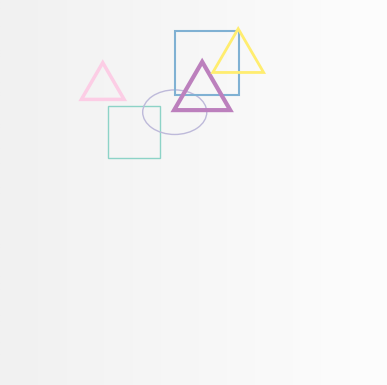[{"shape": "square", "thickness": 1, "radius": 0.34, "center": [0.345, 0.657]}, {"shape": "oval", "thickness": 1, "radius": 0.41, "center": [0.451, 0.709]}, {"shape": "square", "thickness": 1.5, "radius": 0.41, "center": [0.534, 0.837]}, {"shape": "triangle", "thickness": 2.5, "radius": 0.32, "center": [0.265, 0.774]}, {"shape": "triangle", "thickness": 3, "radius": 0.42, "center": [0.522, 0.756]}, {"shape": "triangle", "thickness": 2, "radius": 0.38, "center": [0.615, 0.85]}]